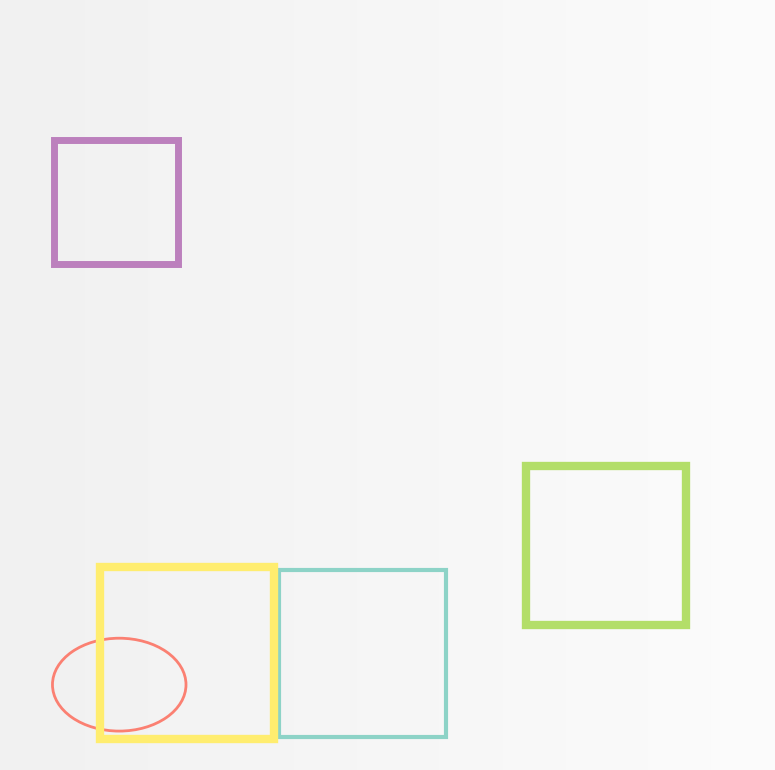[{"shape": "square", "thickness": 1.5, "radius": 0.54, "center": [0.468, 0.151]}, {"shape": "oval", "thickness": 1, "radius": 0.43, "center": [0.154, 0.111]}, {"shape": "square", "thickness": 3, "radius": 0.52, "center": [0.782, 0.292]}, {"shape": "square", "thickness": 2.5, "radius": 0.4, "center": [0.149, 0.738]}, {"shape": "square", "thickness": 3, "radius": 0.56, "center": [0.242, 0.152]}]